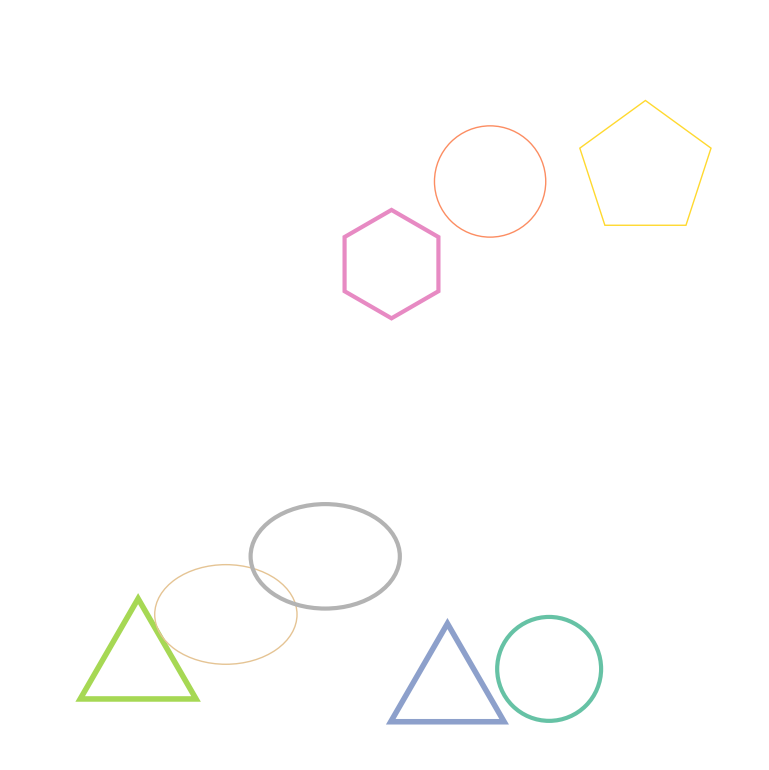[{"shape": "circle", "thickness": 1.5, "radius": 0.34, "center": [0.713, 0.131]}, {"shape": "circle", "thickness": 0.5, "radius": 0.36, "center": [0.637, 0.764]}, {"shape": "triangle", "thickness": 2, "radius": 0.43, "center": [0.581, 0.105]}, {"shape": "hexagon", "thickness": 1.5, "radius": 0.35, "center": [0.508, 0.657]}, {"shape": "triangle", "thickness": 2, "radius": 0.43, "center": [0.179, 0.136]}, {"shape": "pentagon", "thickness": 0.5, "radius": 0.45, "center": [0.838, 0.78]}, {"shape": "oval", "thickness": 0.5, "radius": 0.46, "center": [0.293, 0.202]}, {"shape": "oval", "thickness": 1.5, "radius": 0.48, "center": [0.422, 0.277]}]